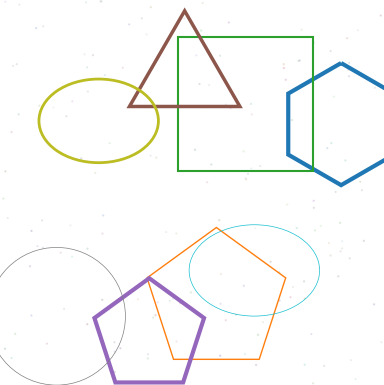[{"shape": "hexagon", "thickness": 3, "radius": 0.79, "center": [0.886, 0.678]}, {"shape": "pentagon", "thickness": 1, "radius": 0.95, "center": [0.562, 0.22]}, {"shape": "square", "thickness": 1.5, "radius": 0.87, "center": [0.637, 0.73]}, {"shape": "pentagon", "thickness": 3, "radius": 0.75, "center": [0.388, 0.128]}, {"shape": "triangle", "thickness": 2.5, "radius": 0.83, "center": [0.48, 0.806]}, {"shape": "circle", "thickness": 0.5, "radius": 0.89, "center": [0.147, 0.179]}, {"shape": "oval", "thickness": 2, "radius": 0.78, "center": [0.256, 0.686]}, {"shape": "oval", "thickness": 0.5, "radius": 0.85, "center": [0.661, 0.298]}]